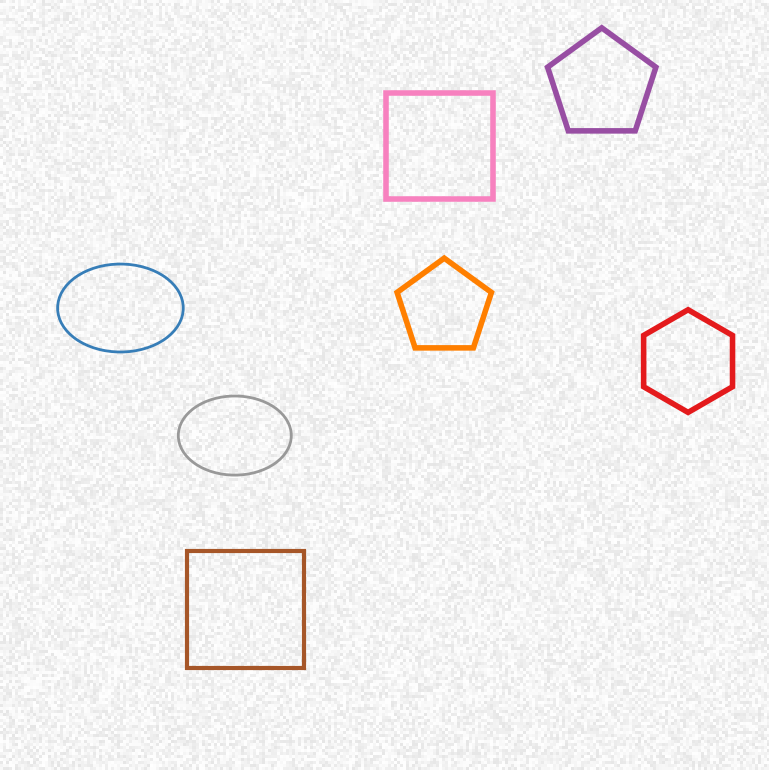[{"shape": "hexagon", "thickness": 2, "radius": 0.33, "center": [0.894, 0.531]}, {"shape": "oval", "thickness": 1, "radius": 0.41, "center": [0.156, 0.6]}, {"shape": "pentagon", "thickness": 2, "radius": 0.37, "center": [0.782, 0.89]}, {"shape": "pentagon", "thickness": 2, "radius": 0.32, "center": [0.577, 0.6]}, {"shape": "square", "thickness": 1.5, "radius": 0.38, "center": [0.318, 0.208]}, {"shape": "square", "thickness": 2, "radius": 0.35, "center": [0.571, 0.811]}, {"shape": "oval", "thickness": 1, "radius": 0.37, "center": [0.305, 0.434]}]